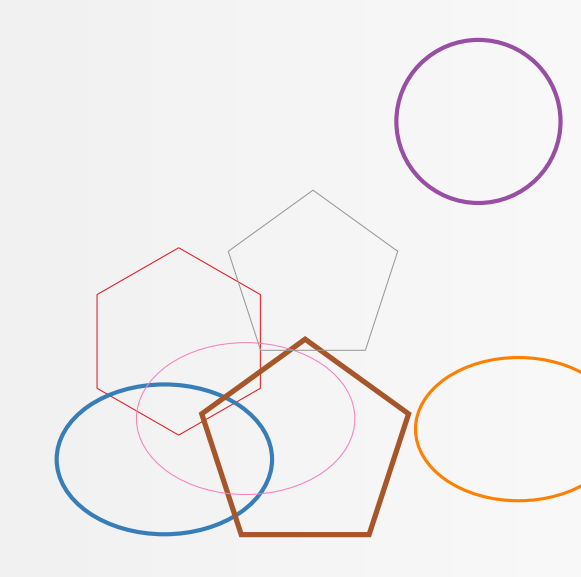[{"shape": "hexagon", "thickness": 0.5, "radius": 0.81, "center": [0.307, 0.408]}, {"shape": "oval", "thickness": 2, "radius": 0.93, "center": [0.283, 0.204]}, {"shape": "circle", "thickness": 2, "radius": 0.71, "center": [0.823, 0.789]}, {"shape": "oval", "thickness": 1.5, "radius": 0.89, "center": [0.892, 0.256]}, {"shape": "pentagon", "thickness": 2.5, "radius": 0.94, "center": [0.525, 0.225]}, {"shape": "oval", "thickness": 0.5, "radius": 0.94, "center": [0.423, 0.274]}, {"shape": "pentagon", "thickness": 0.5, "radius": 0.77, "center": [0.538, 0.517]}]